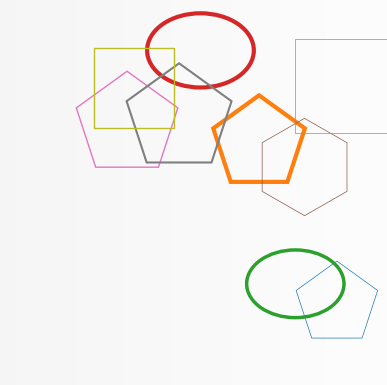[{"shape": "pentagon", "thickness": 0.5, "radius": 0.55, "center": [0.869, 0.211]}, {"shape": "pentagon", "thickness": 3, "radius": 0.62, "center": [0.669, 0.628]}, {"shape": "oval", "thickness": 2.5, "radius": 0.63, "center": [0.762, 0.263]}, {"shape": "oval", "thickness": 3, "radius": 0.69, "center": [0.517, 0.869]}, {"shape": "hexagon", "thickness": 0.5, "radius": 0.63, "center": [0.786, 0.566]}, {"shape": "pentagon", "thickness": 1, "radius": 0.69, "center": [0.328, 0.677]}, {"shape": "pentagon", "thickness": 1.5, "radius": 0.71, "center": [0.462, 0.693]}, {"shape": "square", "thickness": 1, "radius": 0.52, "center": [0.346, 0.771]}, {"shape": "square", "thickness": 0.5, "radius": 0.61, "center": [0.882, 0.776]}]